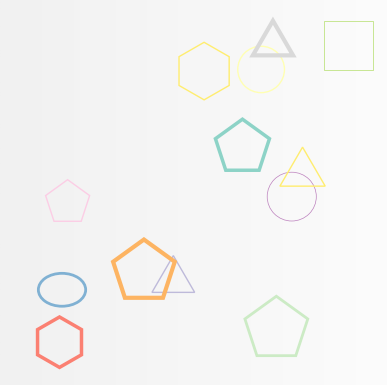[{"shape": "pentagon", "thickness": 2.5, "radius": 0.37, "center": [0.626, 0.617]}, {"shape": "circle", "thickness": 1, "radius": 0.3, "center": [0.674, 0.82]}, {"shape": "triangle", "thickness": 1, "radius": 0.32, "center": [0.447, 0.272]}, {"shape": "hexagon", "thickness": 2.5, "radius": 0.33, "center": [0.154, 0.111]}, {"shape": "oval", "thickness": 2, "radius": 0.31, "center": [0.16, 0.247]}, {"shape": "pentagon", "thickness": 3, "radius": 0.42, "center": [0.371, 0.294]}, {"shape": "square", "thickness": 0.5, "radius": 0.32, "center": [0.9, 0.882]}, {"shape": "pentagon", "thickness": 1, "radius": 0.3, "center": [0.174, 0.474]}, {"shape": "triangle", "thickness": 3, "radius": 0.3, "center": [0.704, 0.886]}, {"shape": "circle", "thickness": 0.5, "radius": 0.32, "center": [0.753, 0.489]}, {"shape": "pentagon", "thickness": 2, "radius": 0.43, "center": [0.713, 0.145]}, {"shape": "triangle", "thickness": 1, "radius": 0.34, "center": [0.781, 0.55]}, {"shape": "hexagon", "thickness": 1, "radius": 0.37, "center": [0.527, 0.815]}]